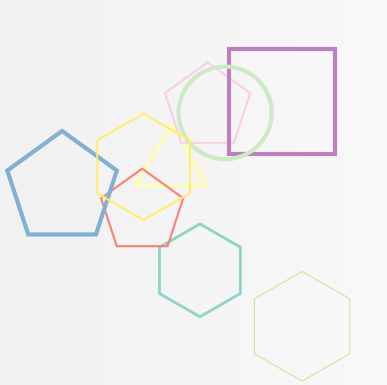[{"shape": "hexagon", "thickness": 2, "radius": 0.6, "center": [0.516, 0.298]}, {"shape": "triangle", "thickness": 2.5, "radius": 0.53, "center": [0.442, 0.572]}, {"shape": "pentagon", "thickness": 1.5, "radius": 0.56, "center": [0.367, 0.451]}, {"shape": "pentagon", "thickness": 3, "radius": 0.74, "center": [0.16, 0.511]}, {"shape": "hexagon", "thickness": 0.5, "radius": 0.71, "center": [0.78, 0.152]}, {"shape": "pentagon", "thickness": 1.5, "radius": 0.58, "center": [0.536, 0.723]}, {"shape": "square", "thickness": 3, "radius": 0.68, "center": [0.728, 0.738]}, {"shape": "circle", "thickness": 3, "radius": 0.6, "center": [0.581, 0.707]}, {"shape": "hexagon", "thickness": 1.5, "radius": 0.69, "center": [0.371, 0.567]}]